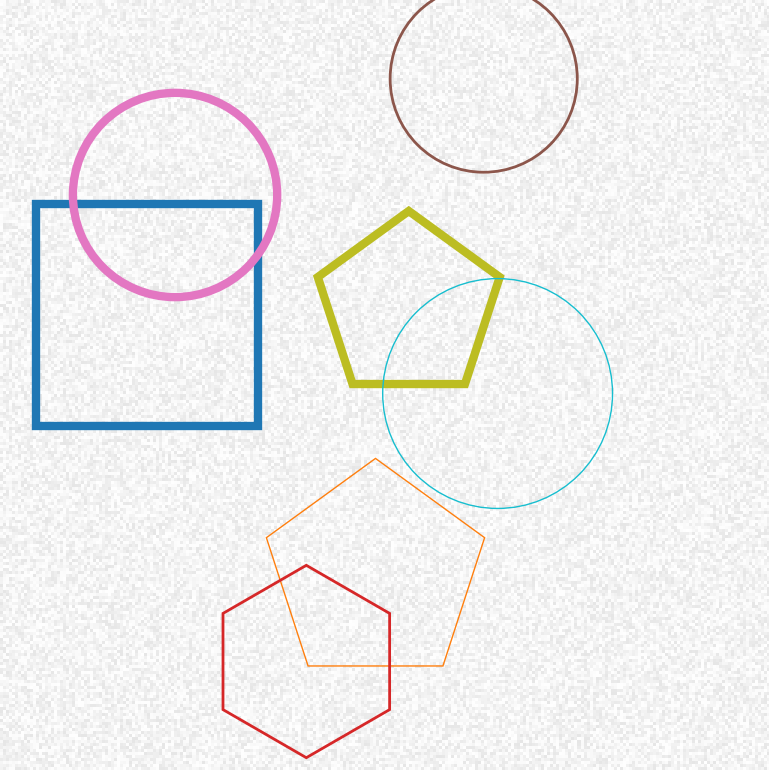[{"shape": "square", "thickness": 3, "radius": 0.72, "center": [0.191, 0.591]}, {"shape": "pentagon", "thickness": 0.5, "radius": 0.74, "center": [0.488, 0.256]}, {"shape": "hexagon", "thickness": 1, "radius": 0.62, "center": [0.398, 0.141]}, {"shape": "circle", "thickness": 1, "radius": 0.61, "center": [0.628, 0.898]}, {"shape": "circle", "thickness": 3, "radius": 0.66, "center": [0.227, 0.747]}, {"shape": "pentagon", "thickness": 3, "radius": 0.62, "center": [0.531, 0.602]}, {"shape": "circle", "thickness": 0.5, "radius": 0.75, "center": [0.646, 0.489]}]